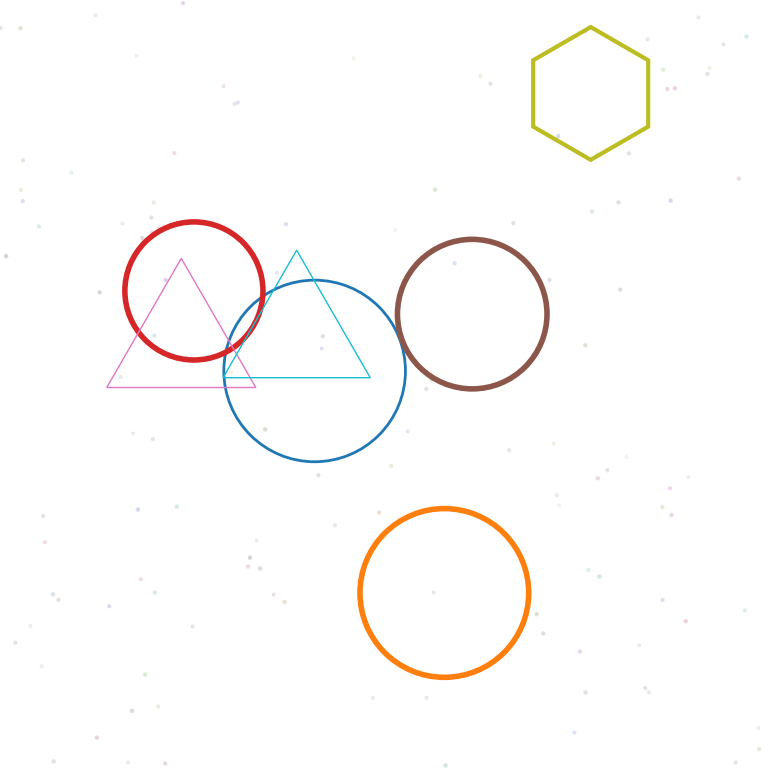[{"shape": "circle", "thickness": 1, "radius": 0.59, "center": [0.409, 0.518]}, {"shape": "circle", "thickness": 2, "radius": 0.55, "center": [0.577, 0.23]}, {"shape": "circle", "thickness": 2, "radius": 0.45, "center": [0.252, 0.622]}, {"shape": "circle", "thickness": 2, "radius": 0.49, "center": [0.613, 0.592]}, {"shape": "triangle", "thickness": 0.5, "radius": 0.56, "center": [0.235, 0.553]}, {"shape": "hexagon", "thickness": 1.5, "radius": 0.43, "center": [0.767, 0.879]}, {"shape": "triangle", "thickness": 0.5, "radius": 0.55, "center": [0.385, 0.565]}]